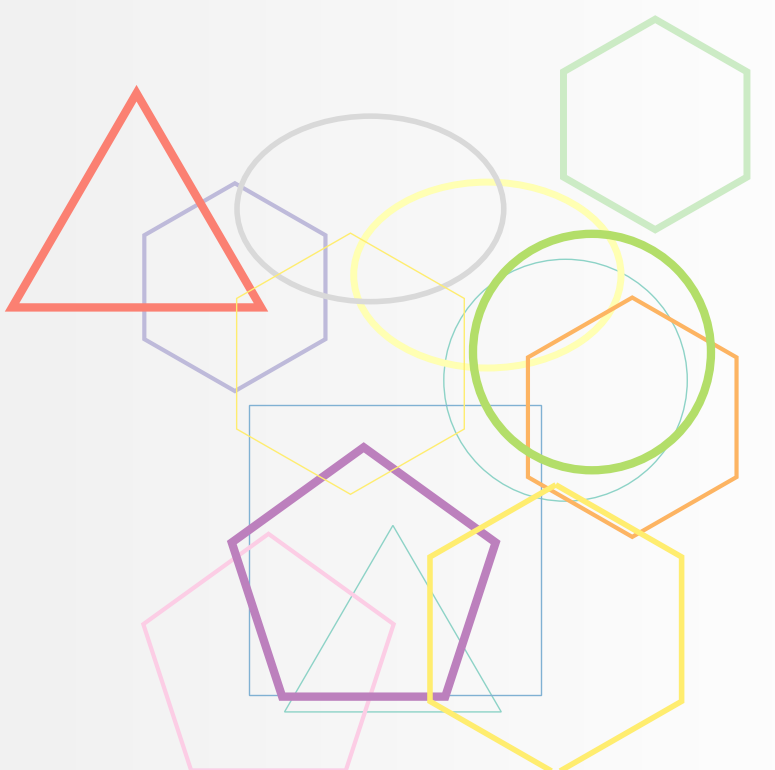[{"shape": "triangle", "thickness": 0.5, "radius": 0.81, "center": [0.507, 0.156]}, {"shape": "circle", "thickness": 0.5, "radius": 0.79, "center": [0.73, 0.506]}, {"shape": "oval", "thickness": 2.5, "radius": 0.86, "center": [0.629, 0.643]}, {"shape": "hexagon", "thickness": 1.5, "radius": 0.67, "center": [0.303, 0.627]}, {"shape": "triangle", "thickness": 3, "radius": 0.93, "center": [0.176, 0.693]}, {"shape": "square", "thickness": 0.5, "radius": 0.94, "center": [0.509, 0.285]}, {"shape": "hexagon", "thickness": 1.5, "radius": 0.78, "center": [0.816, 0.458]}, {"shape": "circle", "thickness": 3, "radius": 0.77, "center": [0.764, 0.543]}, {"shape": "pentagon", "thickness": 1.5, "radius": 0.85, "center": [0.346, 0.137]}, {"shape": "oval", "thickness": 2, "radius": 0.86, "center": [0.478, 0.729]}, {"shape": "pentagon", "thickness": 3, "radius": 0.89, "center": [0.469, 0.24]}, {"shape": "hexagon", "thickness": 2.5, "radius": 0.68, "center": [0.845, 0.838]}, {"shape": "hexagon", "thickness": 2, "radius": 0.94, "center": [0.717, 0.183]}, {"shape": "hexagon", "thickness": 0.5, "radius": 0.85, "center": [0.452, 0.528]}]